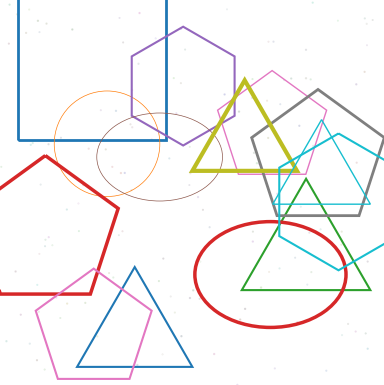[{"shape": "square", "thickness": 2, "radius": 0.96, "center": [0.238, 0.828]}, {"shape": "triangle", "thickness": 1.5, "radius": 0.86, "center": [0.35, 0.133]}, {"shape": "circle", "thickness": 0.5, "radius": 0.69, "center": [0.278, 0.627]}, {"shape": "triangle", "thickness": 1.5, "radius": 0.96, "center": [0.795, 0.343]}, {"shape": "pentagon", "thickness": 2.5, "radius": 0.99, "center": [0.118, 0.397]}, {"shape": "oval", "thickness": 2.5, "radius": 0.98, "center": [0.702, 0.287]}, {"shape": "hexagon", "thickness": 1.5, "radius": 0.77, "center": [0.476, 0.776]}, {"shape": "oval", "thickness": 0.5, "radius": 0.82, "center": [0.415, 0.592]}, {"shape": "pentagon", "thickness": 1, "radius": 0.74, "center": [0.707, 0.668]}, {"shape": "pentagon", "thickness": 1.5, "radius": 0.79, "center": [0.243, 0.144]}, {"shape": "pentagon", "thickness": 2, "radius": 0.91, "center": [0.826, 0.586]}, {"shape": "triangle", "thickness": 3, "radius": 0.78, "center": [0.636, 0.635]}, {"shape": "triangle", "thickness": 1, "radius": 0.73, "center": [0.835, 0.543]}, {"shape": "hexagon", "thickness": 1.5, "radius": 0.89, "center": [0.879, 0.476]}]